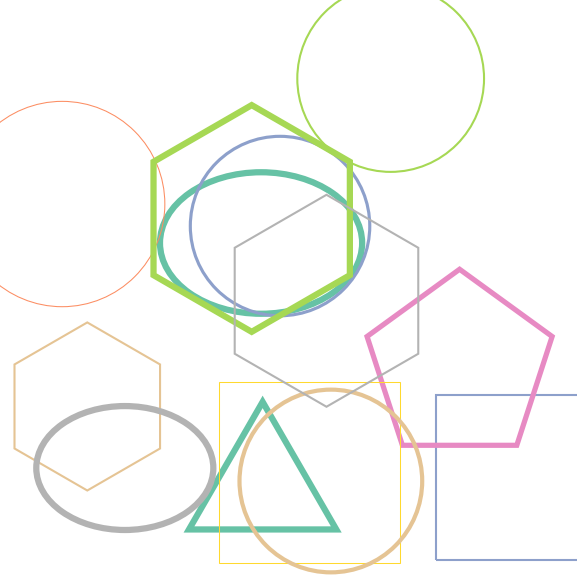[{"shape": "oval", "thickness": 3, "radius": 0.88, "center": [0.452, 0.578]}, {"shape": "triangle", "thickness": 3, "radius": 0.74, "center": [0.455, 0.156]}, {"shape": "circle", "thickness": 0.5, "radius": 0.89, "center": [0.108, 0.646]}, {"shape": "circle", "thickness": 1.5, "radius": 0.78, "center": [0.485, 0.608]}, {"shape": "square", "thickness": 1, "radius": 0.72, "center": [0.898, 0.172]}, {"shape": "pentagon", "thickness": 2.5, "radius": 0.84, "center": [0.796, 0.364]}, {"shape": "hexagon", "thickness": 3, "radius": 0.98, "center": [0.436, 0.621]}, {"shape": "circle", "thickness": 1, "radius": 0.81, "center": [0.676, 0.863]}, {"shape": "square", "thickness": 0.5, "radius": 0.78, "center": [0.536, 0.181]}, {"shape": "hexagon", "thickness": 1, "radius": 0.73, "center": [0.151, 0.295]}, {"shape": "circle", "thickness": 2, "radius": 0.79, "center": [0.573, 0.166]}, {"shape": "oval", "thickness": 3, "radius": 0.77, "center": [0.216, 0.189]}, {"shape": "hexagon", "thickness": 1, "radius": 0.92, "center": [0.565, 0.478]}]